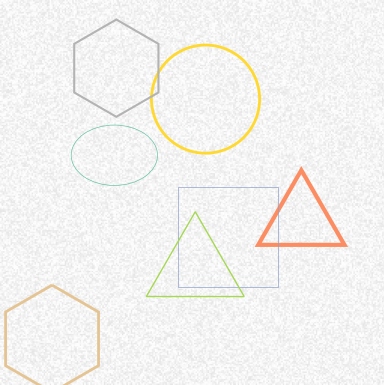[{"shape": "oval", "thickness": 0.5, "radius": 0.56, "center": [0.297, 0.597]}, {"shape": "triangle", "thickness": 3, "radius": 0.65, "center": [0.783, 0.429]}, {"shape": "square", "thickness": 0.5, "radius": 0.65, "center": [0.592, 0.384]}, {"shape": "triangle", "thickness": 1, "radius": 0.73, "center": [0.507, 0.303]}, {"shape": "circle", "thickness": 2, "radius": 0.7, "center": [0.534, 0.743]}, {"shape": "hexagon", "thickness": 2, "radius": 0.7, "center": [0.135, 0.12]}, {"shape": "hexagon", "thickness": 1.5, "radius": 0.63, "center": [0.302, 0.823]}]